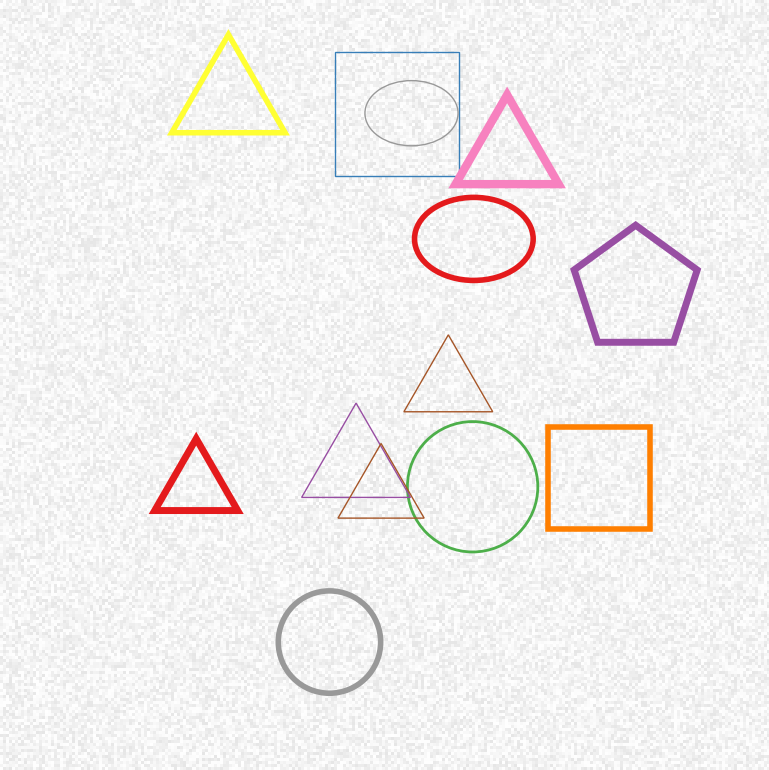[{"shape": "triangle", "thickness": 2.5, "radius": 0.31, "center": [0.255, 0.368]}, {"shape": "oval", "thickness": 2, "radius": 0.39, "center": [0.615, 0.69]}, {"shape": "square", "thickness": 0.5, "radius": 0.4, "center": [0.516, 0.852]}, {"shape": "circle", "thickness": 1, "radius": 0.42, "center": [0.614, 0.368]}, {"shape": "triangle", "thickness": 0.5, "radius": 0.41, "center": [0.462, 0.395]}, {"shape": "pentagon", "thickness": 2.5, "radius": 0.42, "center": [0.826, 0.623]}, {"shape": "square", "thickness": 2, "radius": 0.33, "center": [0.778, 0.379]}, {"shape": "triangle", "thickness": 2, "radius": 0.42, "center": [0.297, 0.87]}, {"shape": "triangle", "thickness": 0.5, "radius": 0.32, "center": [0.495, 0.359]}, {"shape": "triangle", "thickness": 0.5, "radius": 0.33, "center": [0.582, 0.499]}, {"shape": "triangle", "thickness": 3, "radius": 0.39, "center": [0.659, 0.799]}, {"shape": "circle", "thickness": 2, "radius": 0.33, "center": [0.428, 0.166]}, {"shape": "oval", "thickness": 0.5, "radius": 0.3, "center": [0.534, 0.853]}]